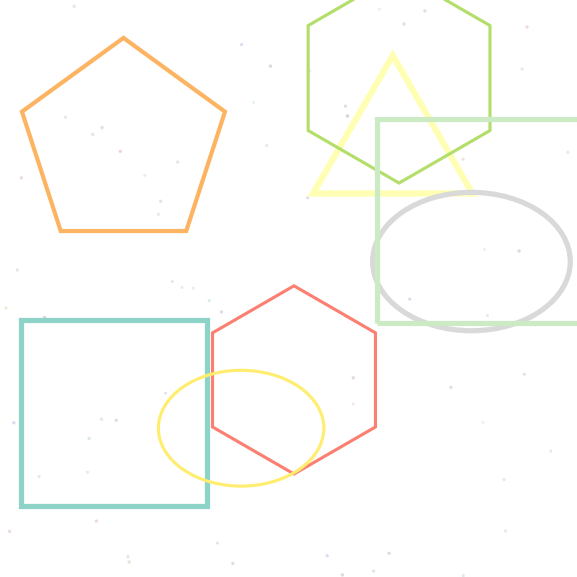[{"shape": "square", "thickness": 2.5, "radius": 0.81, "center": [0.197, 0.284]}, {"shape": "triangle", "thickness": 3, "radius": 0.8, "center": [0.68, 0.744]}, {"shape": "hexagon", "thickness": 1.5, "radius": 0.81, "center": [0.509, 0.341]}, {"shape": "pentagon", "thickness": 2, "radius": 0.92, "center": [0.214, 0.749]}, {"shape": "hexagon", "thickness": 1.5, "radius": 0.91, "center": [0.691, 0.864]}, {"shape": "oval", "thickness": 2.5, "radius": 0.86, "center": [0.816, 0.546]}, {"shape": "square", "thickness": 2.5, "radius": 0.88, "center": [0.83, 0.617]}, {"shape": "oval", "thickness": 1.5, "radius": 0.72, "center": [0.418, 0.258]}]